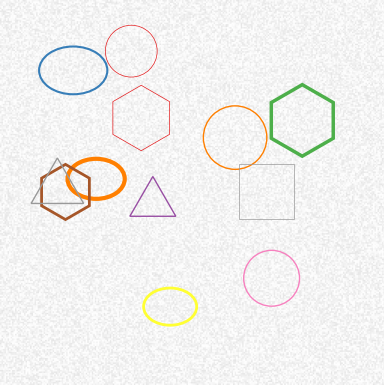[{"shape": "hexagon", "thickness": 0.5, "radius": 0.42, "center": [0.367, 0.694]}, {"shape": "circle", "thickness": 0.5, "radius": 0.34, "center": [0.341, 0.867]}, {"shape": "oval", "thickness": 1.5, "radius": 0.44, "center": [0.19, 0.817]}, {"shape": "hexagon", "thickness": 2.5, "radius": 0.46, "center": [0.785, 0.687]}, {"shape": "triangle", "thickness": 1, "radius": 0.34, "center": [0.397, 0.473]}, {"shape": "oval", "thickness": 3, "radius": 0.37, "center": [0.25, 0.536]}, {"shape": "circle", "thickness": 1, "radius": 0.41, "center": [0.611, 0.643]}, {"shape": "oval", "thickness": 2, "radius": 0.34, "center": [0.442, 0.204]}, {"shape": "hexagon", "thickness": 2, "radius": 0.36, "center": [0.17, 0.501]}, {"shape": "circle", "thickness": 1, "radius": 0.36, "center": [0.705, 0.277]}, {"shape": "triangle", "thickness": 1, "radius": 0.39, "center": [0.149, 0.511]}, {"shape": "square", "thickness": 0.5, "radius": 0.36, "center": [0.691, 0.503]}]